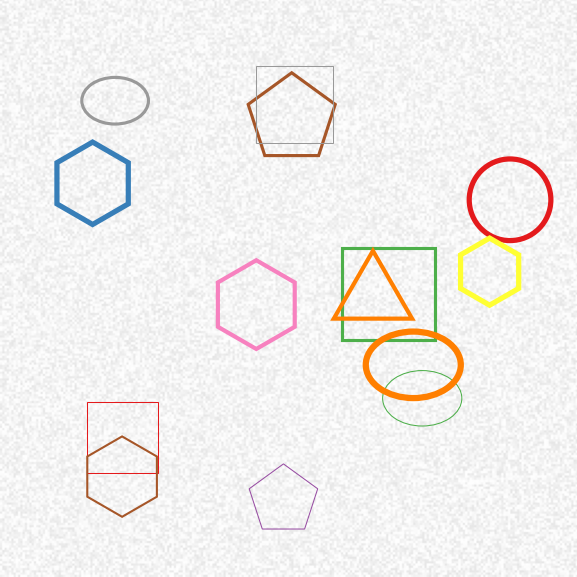[{"shape": "circle", "thickness": 2.5, "radius": 0.35, "center": [0.883, 0.653]}, {"shape": "square", "thickness": 0.5, "radius": 0.31, "center": [0.212, 0.242]}, {"shape": "hexagon", "thickness": 2.5, "radius": 0.36, "center": [0.16, 0.682]}, {"shape": "square", "thickness": 1.5, "radius": 0.4, "center": [0.673, 0.49]}, {"shape": "oval", "thickness": 0.5, "radius": 0.34, "center": [0.731, 0.309]}, {"shape": "pentagon", "thickness": 0.5, "radius": 0.31, "center": [0.491, 0.133]}, {"shape": "oval", "thickness": 3, "radius": 0.41, "center": [0.716, 0.367]}, {"shape": "triangle", "thickness": 2, "radius": 0.39, "center": [0.646, 0.487]}, {"shape": "hexagon", "thickness": 2.5, "radius": 0.29, "center": [0.848, 0.529]}, {"shape": "pentagon", "thickness": 1.5, "radius": 0.4, "center": [0.505, 0.794]}, {"shape": "hexagon", "thickness": 1, "radius": 0.35, "center": [0.211, 0.174]}, {"shape": "hexagon", "thickness": 2, "radius": 0.38, "center": [0.444, 0.472]}, {"shape": "oval", "thickness": 1.5, "radius": 0.29, "center": [0.199, 0.825]}, {"shape": "square", "thickness": 0.5, "radius": 0.33, "center": [0.51, 0.818]}]